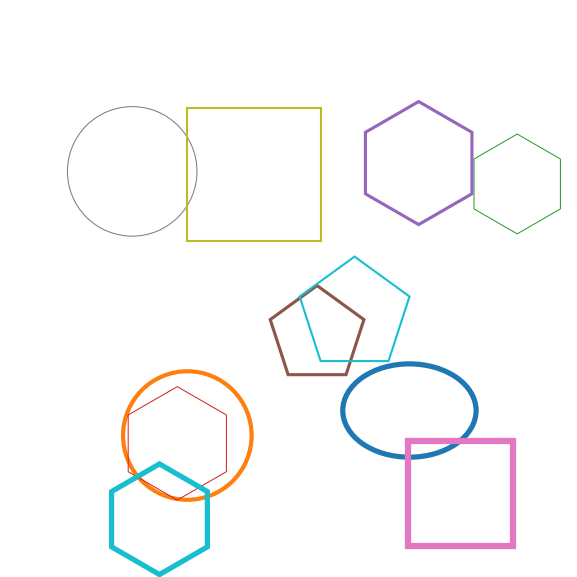[{"shape": "oval", "thickness": 2.5, "radius": 0.58, "center": [0.709, 0.288]}, {"shape": "circle", "thickness": 2, "radius": 0.56, "center": [0.324, 0.245]}, {"shape": "hexagon", "thickness": 0.5, "radius": 0.43, "center": [0.896, 0.681]}, {"shape": "hexagon", "thickness": 0.5, "radius": 0.49, "center": [0.307, 0.231]}, {"shape": "hexagon", "thickness": 1.5, "radius": 0.53, "center": [0.725, 0.717]}, {"shape": "pentagon", "thickness": 1.5, "radius": 0.43, "center": [0.549, 0.419]}, {"shape": "square", "thickness": 3, "radius": 0.45, "center": [0.798, 0.145]}, {"shape": "circle", "thickness": 0.5, "radius": 0.56, "center": [0.229, 0.702]}, {"shape": "square", "thickness": 1, "radius": 0.58, "center": [0.44, 0.697]}, {"shape": "hexagon", "thickness": 2.5, "radius": 0.48, "center": [0.276, 0.1]}, {"shape": "pentagon", "thickness": 1, "radius": 0.5, "center": [0.614, 0.455]}]